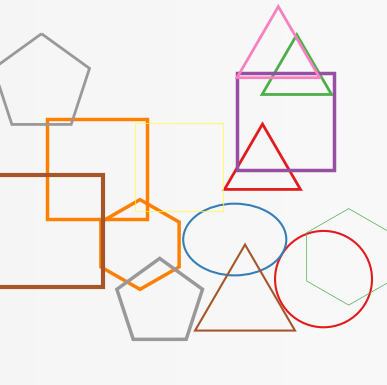[{"shape": "triangle", "thickness": 2, "radius": 0.57, "center": [0.677, 0.565]}, {"shape": "circle", "thickness": 1.5, "radius": 0.63, "center": [0.835, 0.275]}, {"shape": "oval", "thickness": 1.5, "radius": 0.67, "center": [0.606, 0.378]}, {"shape": "triangle", "thickness": 2, "radius": 0.52, "center": [0.766, 0.806]}, {"shape": "hexagon", "thickness": 0.5, "radius": 0.63, "center": [0.9, 0.333]}, {"shape": "square", "thickness": 2.5, "radius": 0.63, "center": [0.737, 0.683]}, {"shape": "square", "thickness": 2.5, "radius": 0.65, "center": [0.251, 0.561]}, {"shape": "hexagon", "thickness": 2.5, "radius": 0.58, "center": [0.361, 0.365]}, {"shape": "square", "thickness": 0.5, "radius": 0.57, "center": [0.462, 0.567]}, {"shape": "square", "thickness": 3, "radius": 0.73, "center": [0.12, 0.399]}, {"shape": "triangle", "thickness": 1.5, "radius": 0.74, "center": [0.632, 0.216]}, {"shape": "triangle", "thickness": 2, "radius": 0.62, "center": [0.718, 0.86]}, {"shape": "pentagon", "thickness": 2, "radius": 0.65, "center": [0.107, 0.782]}, {"shape": "pentagon", "thickness": 2.5, "radius": 0.58, "center": [0.412, 0.213]}]